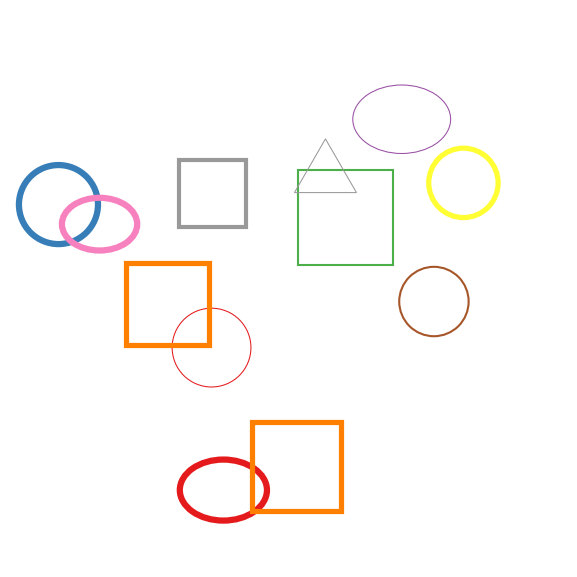[{"shape": "circle", "thickness": 0.5, "radius": 0.34, "center": [0.366, 0.397]}, {"shape": "oval", "thickness": 3, "radius": 0.38, "center": [0.387, 0.151]}, {"shape": "circle", "thickness": 3, "radius": 0.34, "center": [0.101, 0.645]}, {"shape": "square", "thickness": 1, "radius": 0.41, "center": [0.599, 0.622]}, {"shape": "oval", "thickness": 0.5, "radius": 0.42, "center": [0.696, 0.793]}, {"shape": "square", "thickness": 2.5, "radius": 0.38, "center": [0.513, 0.191]}, {"shape": "square", "thickness": 2.5, "radius": 0.36, "center": [0.29, 0.473]}, {"shape": "circle", "thickness": 2.5, "radius": 0.3, "center": [0.802, 0.682]}, {"shape": "circle", "thickness": 1, "radius": 0.3, "center": [0.751, 0.477]}, {"shape": "oval", "thickness": 3, "radius": 0.33, "center": [0.172, 0.611]}, {"shape": "square", "thickness": 2, "radius": 0.29, "center": [0.368, 0.664]}, {"shape": "triangle", "thickness": 0.5, "radius": 0.31, "center": [0.564, 0.697]}]